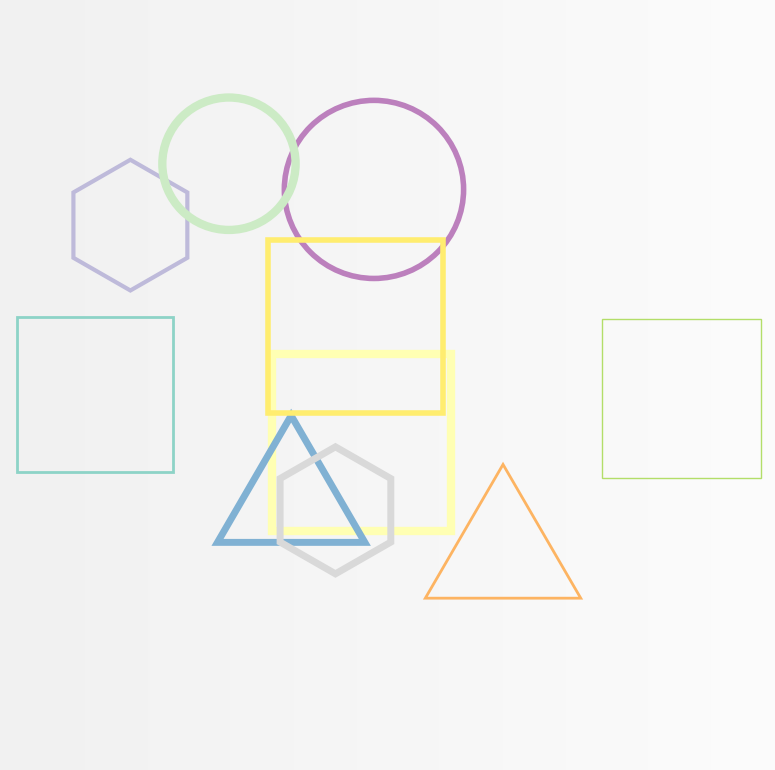[{"shape": "square", "thickness": 1, "radius": 0.5, "center": [0.122, 0.488]}, {"shape": "square", "thickness": 3, "radius": 0.58, "center": [0.466, 0.425]}, {"shape": "hexagon", "thickness": 1.5, "radius": 0.42, "center": [0.168, 0.708]}, {"shape": "triangle", "thickness": 2.5, "radius": 0.55, "center": [0.376, 0.351]}, {"shape": "triangle", "thickness": 1, "radius": 0.58, "center": [0.649, 0.281]}, {"shape": "square", "thickness": 0.5, "radius": 0.51, "center": [0.879, 0.483]}, {"shape": "hexagon", "thickness": 2.5, "radius": 0.41, "center": [0.433, 0.337]}, {"shape": "circle", "thickness": 2, "radius": 0.58, "center": [0.483, 0.754]}, {"shape": "circle", "thickness": 3, "radius": 0.43, "center": [0.295, 0.787]}, {"shape": "square", "thickness": 2, "radius": 0.56, "center": [0.459, 0.576]}]